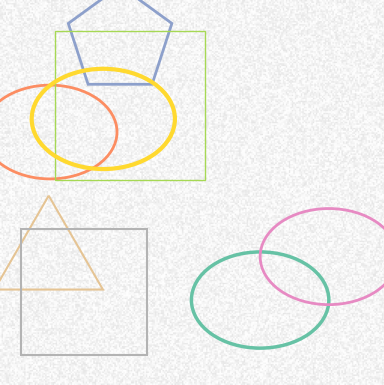[{"shape": "oval", "thickness": 2.5, "radius": 0.89, "center": [0.676, 0.221]}, {"shape": "oval", "thickness": 2, "radius": 0.87, "center": [0.13, 0.657]}, {"shape": "pentagon", "thickness": 2, "radius": 0.71, "center": [0.312, 0.895]}, {"shape": "oval", "thickness": 2, "radius": 0.89, "center": [0.854, 0.334]}, {"shape": "square", "thickness": 1, "radius": 0.97, "center": [0.338, 0.726]}, {"shape": "oval", "thickness": 3, "radius": 0.93, "center": [0.268, 0.691]}, {"shape": "triangle", "thickness": 1.5, "radius": 0.81, "center": [0.126, 0.329]}, {"shape": "square", "thickness": 1.5, "radius": 0.82, "center": [0.219, 0.241]}]